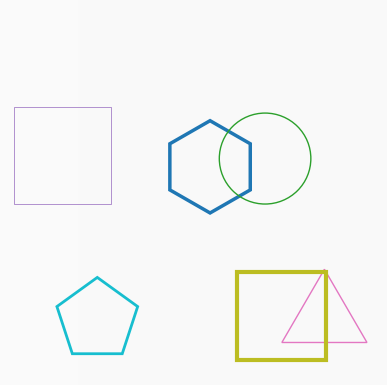[{"shape": "hexagon", "thickness": 2.5, "radius": 0.6, "center": [0.542, 0.567]}, {"shape": "circle", "thickness": 1, "radius": 0.59, "center": [0.684, 0.588]}, {"shape": "square", "thickness": 0.5, "radius": 0.63, "center": [0.162, 0.597]}, {"shape": "triangle", "thickness": 1, "radius": 0.63, "center": [0.837, 0.174]}, {"shape": "square", "thickness": 3, "radius": 0.57, "center": [0.727, 0.179]}, {"shape": "pentagon", "thickness": 2, "radius": 0.55, "center": [0.251, 0.17]}]